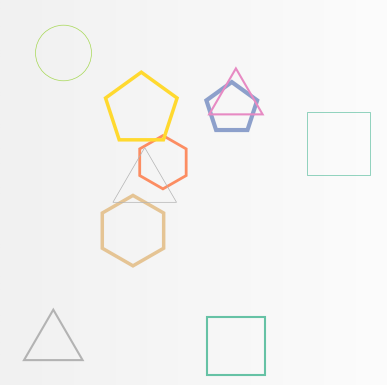[{"shape": "square", "thickness": 1.5, "radius": 0.37, "center": [0.61, 0.101]}, {"shape": "square", "thickness": 0.5, "radius": 0.41, "center": [0.874, 0.626]}, {"shape": "hexagon", "thickness": 2, "radius": 0.35, "center": [0.42, 0.579]}, {"shape": "pentagon", "thickness": 3, "radius": 0.34, "center": [0.598, 0.718]}, {"shape": "triangle", "thickness": 1.5, "radius": 0.4, "center": [0.609, 0.743]}, {"shape": "circle", "thickness": 0.5, "radius": 0.36, "center": [0.164, 0.862]}, {"shape": "pentagon", "thickness": 2.5, "radius": 0.49, "center": [0.365, 0.715]}, {"shape": "hexagon", "thickness": 2.5, "radius": 0.46, "center": [0.343, 0.401]}, {"shape": "triangle", "thickness": 0.5, "radius": 0.47, "center": [0.373, 0.522]}, {"shape": "triangle", "thickness": 1.5, "radius": 0.44, "center": [0.138, 0.108]}]